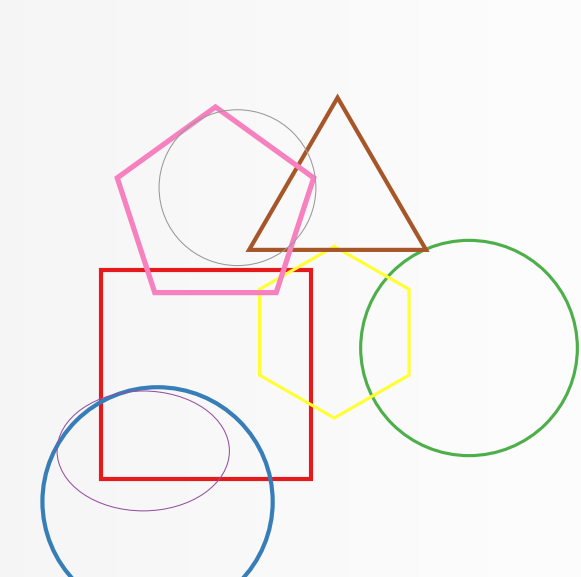[{"shape": "square", "thickness": 2, "radius": 0.91, "center": [0.354, 0.351]}, {"shape": "circle", "thickness": 2, "radius": 0.99, "center": [0.271, 0.131]}, {"shape": "circle", "thickness": 1.5, "radius": 0.93, "center": [0.807, 0.397]}, {"shape": "oval", "thickness": 0.5, "radius": 0.74, "center": [0.246, 0.218]}, {"shape": "hexagon", "thickness": 1.5, "radius": 0.74, "center": [0.575, 0.424]}, {"shape": "triangle", "thickness": 2, "radius": 0.88, "center": [0.581, 0.654]}, {"shape": "pentagon", "thickness": 2.5, "radius": 0.89, "center": [0.371, 0.636]}, {"shape": "circle", "thickness": 0.5, "radius": 0.67, "center": [0.409, 0.674]}]